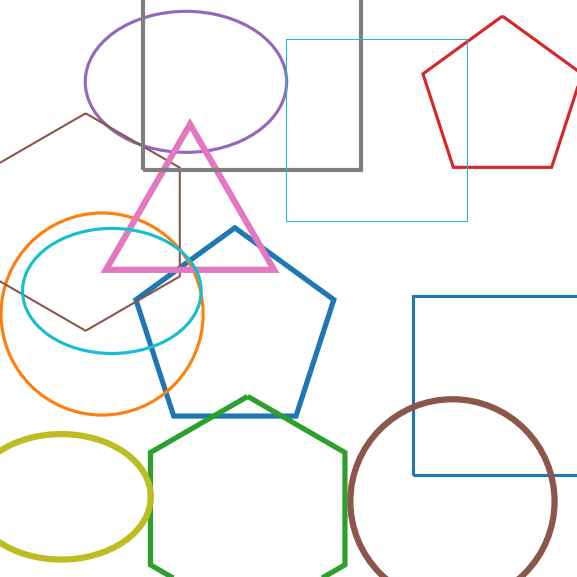[{"shape": "square", "thickness": 1.5, "radius": 0.77, "center": [0.871, 0.331]}, {"shape": "pentagon", "thickness": 2.5, "radius": 0.9, "center": [0.407, 0.424]}, {"shape": "circle", "thickness": 1.5, "radius": 0.87, "center": [0.177, 0.455]}, {"shape": "hexagon", "thickness": 2.5, "radius": 0.97, "center": [0.429, 0.118]}, {"shape": "pentagon", "thickness": 1.5, "radius": 0.72, "center": [0.87, 0.826]}, {"shape": "oval", "thickness": 1.5, "radius": 0.87, "center": [0.322, 0.857]}, {"shape": "circle", "thickness": 3, "radius": 0.88, "center": [0.783, 0.131]}, {"shape": "hexagon", "thickness": 1, "radius": 0.94, "center": [0.148, 0.615]}, {"shape": "triangle", "thickness": 3, "radius": 0.84, "center": [0.329, 0.616]}, {"shape": "square", "thickness": 2, "radius": 0.94, "center": [0.436, 0.892]}, {"shape": "oval", "thickness": 3, "radius": 0.78, "center": [0.106, 0.139]}, {"shape": "square", "thickness": 0.5, "radius": 0.78, "center": [0.652, 0.774]}, {"shape": "oval", "thickness": 1.5, "radius": 0.77, "center": [0.194, 0.495]}]